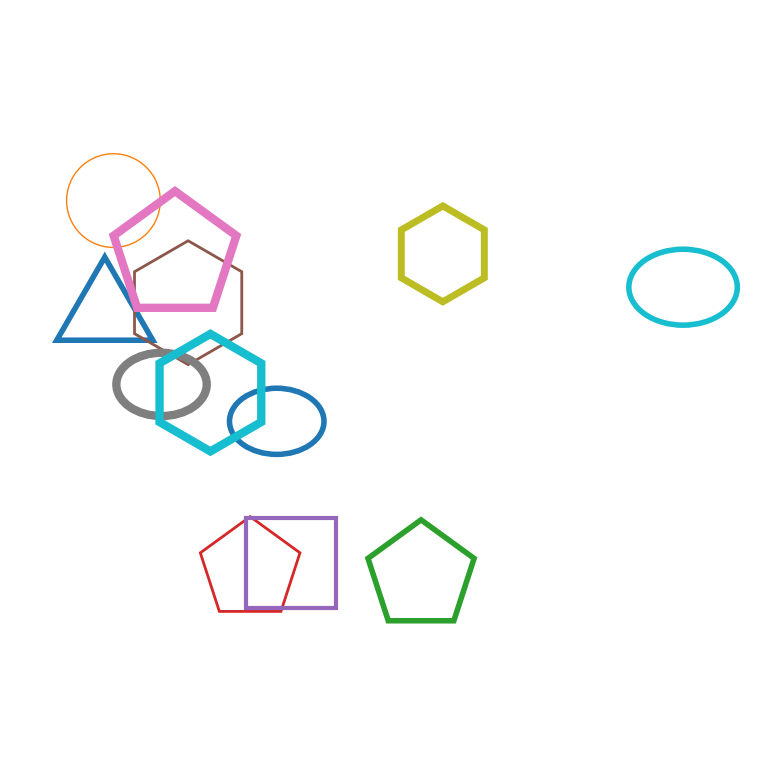[{"shape": "oval", "thickness": 2, "radius": 0.31, "center": [0.359, 0.453]}, {"shape": "triangle", "thickness": 2, "radius": 0.36, "center": [0.136, 0.594]}, {"shape": "circle", "thickness": 0.5, "radius": 0.3, "center": [0.147, 0.739]}, {"shape": "pentagon", "thickness": 2, "radius": 0.36, "center": [0.547, 0.252]}, {"shape": "pentagon", "thickness": 1, "radius": 0.34, "center": [0.325, 0.261]}, {"shape": "square", "thickness": 1.5, "radius": 0.29, "center": [0.378, 0.269]}, {"shape": "hexagon", "thickness": 1, "radius": 0.4, "center": [0.244, 0.607]}, {"shape": "pentagon", "thickness": 3, "radius": 0.42, "center": [0.227, 0.668]}, {"shape": "oval", "thickness": 3, "radius": 0.29, "center": [0.21, 0.501]}, {"shape": "hexagon", "thickness": 2.5, "radius": 0.31, "center": [0.575, 0.67]}, {"shape": "hexagon", "thickness": 3, "radius": 0.38, "center": [0.273, 0.49]}, {"shape": "oval", "thickness": 2, "radius": 0.35, "center": [0.887, 0.627]}]